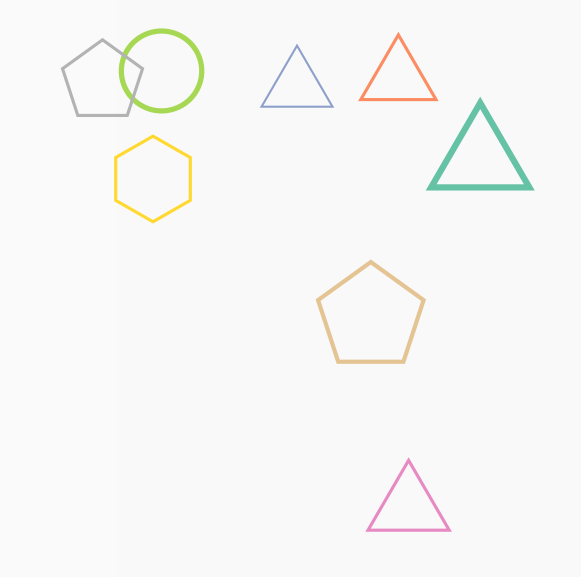[{"shape": "triangle", "thickness": 3, "radius": 0.49, "center": [0.826, 0.723]}, {"shape": "triangle", "thickness": 1.5, "radius": 0.37, "center": [0.685, 0.864]}, {"shape": "triangle", "thickness": 1, "radius": 0.35, "center": [0.511, 0.85]}, {"shape": "triangle", "thickness": 1.5, "radius": 0.4, "center": [0.703, 0.121]}, {"shape": "circle", "thickness": 2.5, "radius": 0.35, "center": [0.278, 0.876]}, {"shape": "hexagon", "thickness": 1.5, "radius": 0.37, "center": [0.263, 0.689]}, {"shape": "pentagon", "thickness": 2, "radius": 0.48, "center": [0.638, 0.45]}, {"shape": "pentagon", "thickness": 1.5, "radius": 0.36, "center": [0.176, 0.858]}]